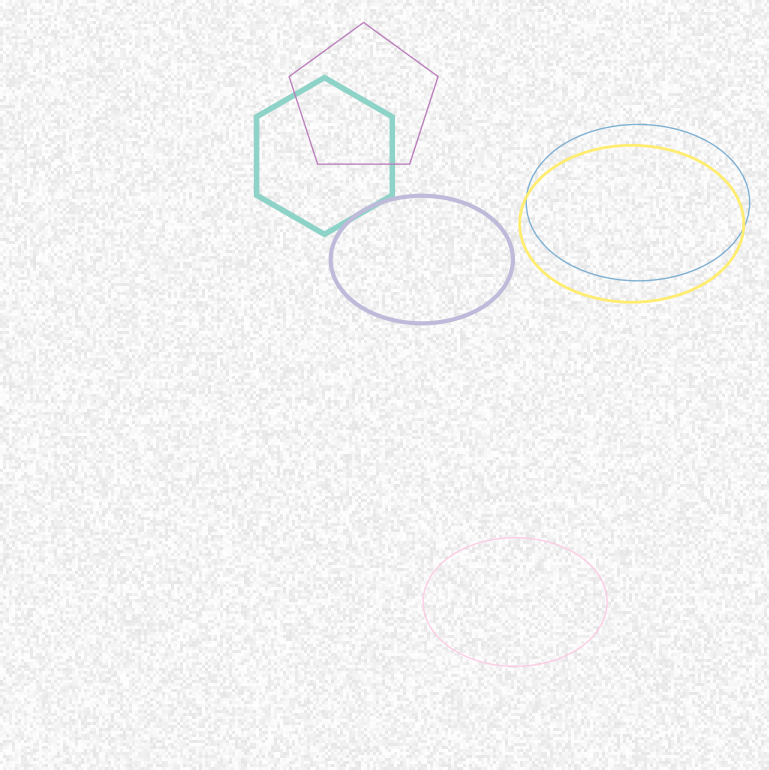[{"shape": "hexagon", "thickness": 2, "radius": 0.51, "center": [0.421, 0.797]}, {"shape": "oval", "thickness": 1.5, "radius": 0.59, "center": [0.548, 0.663]}, {"shape": "oval", "thickness": 0.5, "radius": 0.73, "center": [0.829, 0.737]}, {"shape": "oval", "thickness": 0.5, "radius": 0.6, "center": [0.669, 0.218]}, {"shape": "pentagon", "thickness": 0.5, "radius": 0.51, "center": [0.472, 0.869]}, {"shape": "oval", "thickness": 1, "radius": 0.73, "center": [0.82, 0.709]}]